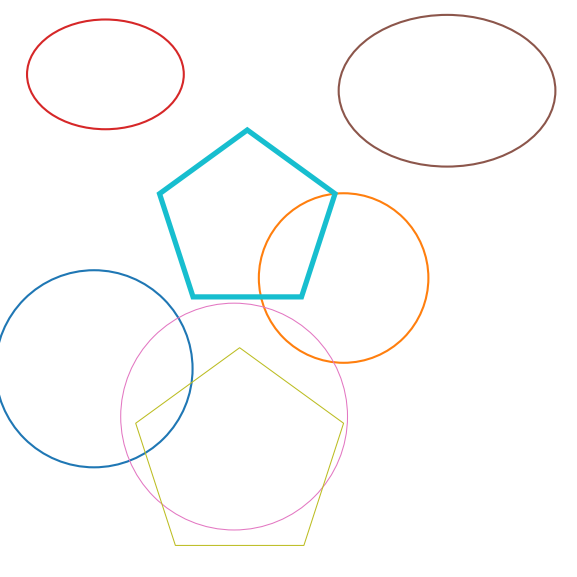[{"shape": "circle", "thickness": 1, "radius": 0.85, "center": [0.163, 0.361]}, {"shape": "circle", "thickness": 1, "radius": 0.73, "center": [0.595, 0.518]}, {"shape": "oval", "thickness": 1, "radius": 0.68, "center": [0.183, 0.87]}, {"shape": "oval", "thickness": 1, "radius": 0.94, "center": [0.774, 0.842]}, {"shape": "circle", "thickness": 0.5, "radius": 0.98, "center": [0.405, 0.278]}, {"shape": "pentagon", "thickness": 0.5, "radius": 0.95, "center": [0.415, 0.208]}, {"shape": "pentagon", "thickness": 2.5, "radius": 0.8, "center": [0.428, 0.614]}]